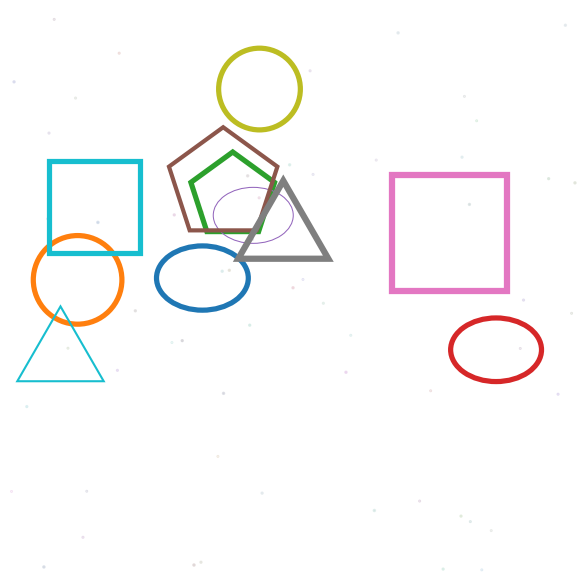[{"shape": "oval", "thickness": 2.5, "radius": 0.4, "center": [0.35, 0.518]}, {"shape": "circle", "thickness": 2.5, "radius": 0.38, "center": [0.134, 0.515]}, {"shape": "pentagon", "thickness": 2.5, "radius": 0.38, "center": [0.403, 0.66]}, {"shape": "oval", "thickness": 2.5, "radius": 0.39, "center": [0.859, 0.393]}, {"shape": "oval", "thickness": 0.5, "radius": 0.35, "center": [0.439, 0.626]}, {"shape": "pentagon", "thickness": 2, "radius": 0.49, "center": [0.386, 0.68]}, {"shape": "square", "thickness": 3, "radius": 0.5, "center": [0.779, 0.596]}, {"shape": "triangle", "thickness": 3, "radius": 0.45, "center": [0.491, 0.596]}, {"shape": "circle", "thickness": 2.5, "radius": 0.35, "center": [0.449, 0.845]}, {"shape": "square", "thickness": 2.5, "radius": 0.39, "center": [0.164, 0.641]}, {"shape": "triangle", "thickness": 1, "radius": 0.43, "center": [0.105, 0.382]}]